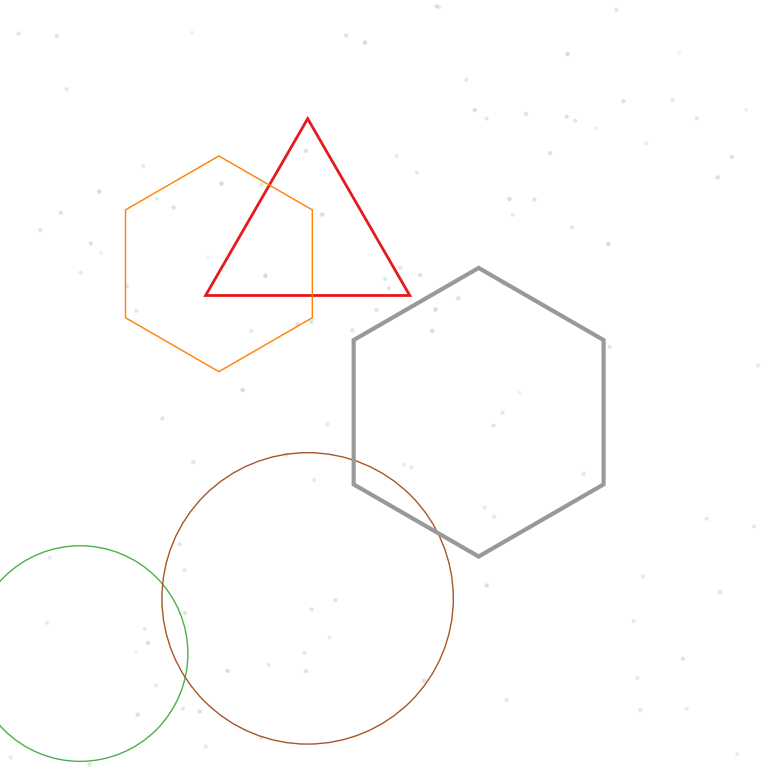[{"shape": "triangle", "thickness": 1, "radius": 0.77, "center": [0.4, 0.693]}, {"shape": "circle", "thickness": 0.5, "radius": 0.7, "center": [0.104, 0.151]}, {"shape": "hexagon", "thickness": 0.5, "radius": 0.7, "center": [0.284, 0.657]}, {"shape": "circle", "thickness": 0.5, "radius": 0.95, "center": [0.4, 0.223]}, {"shape": "hexagon", "thickness": 1.5, "radius": 0.94, "center": [0.622, 0.465]}]